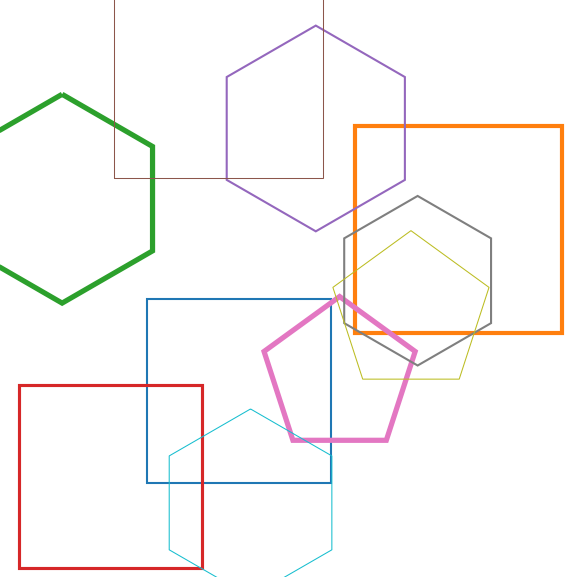[{"shape": "square", "thickness": 1, "radius": 0.79, "center": [0.414, 0.322]}, {"shape": "square", "thickness": 2, "radius": 0.9, "center": [0.794, 0.602]}, {"shape": "hexagon", "thickness": 2.5, "radius": 0.9, "center": [0.108, 0.655]}, {"shape": "square", "thickness": 1.5, "radius": 0.79, "center": [0.191, 0.174]}, {"shape": "hexagon", "thickness": 1, "radius": 0.89, "center": [0.547, 0.777]}, {"shape": "square", "thickness": 0.5, "radius": 0.9, "center": [0.379, 0.871]}, {"shape": "pentagon", "thickness": 2.5, "radius": 0.69, "center": [0.588, 0.348]}, {"shape": "hexagon", "thickness": 1, "radius": 0.73, "center": [0.723, 0.513]}, {"shape": "pentagon", "thickness": 0.5, "radius": 0.71, "center": [0.712, 0.458]}, {"shape": "hexagon", "thickness": 0.5, "radius": 0.81, "center": [0.434, 0.128]}]